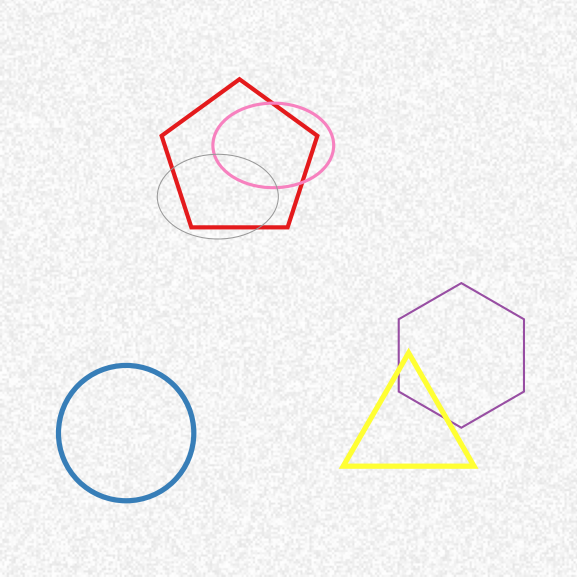[{"shape": "pentagon", "thickness": 2, "radius": 0.71, "center": [0.415, 0.72]}, {"shape": "circle", "thickness": 2.5, "radius": 0.59, "center": [0.218, 0.249]}, {"shape": "hexagon", "thickness": 1, "radius": 0.63, "center": [0.799, 0.384]}, {"shape": "triangle", "thickness": 2.5, "radius": 0.65, "center": [0.708, 0.257]}, {"shape": "oval", "thickness": 1.5, "radius": 0.52, "center": [0.473, 0.747]}, {"shape": "oval", "thickness": 0.5, "radius": 0.52, "center": [0.377, 0.659]}]